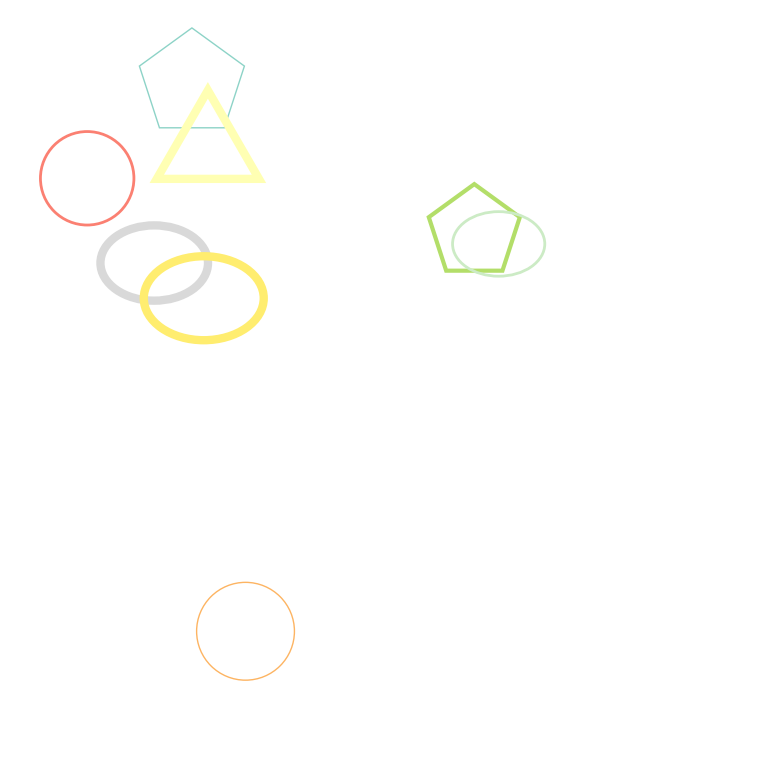[{"shape": "pentagon", "thickness": 0.5, "radius": 0.36, "center": [0.249, 0.892]}, {"shape": "triangle", "thickness": 3, "radius": 0.38, "center": [0.27, 0.806]}, {"shape": "circle", "thickness": 1, "radius": 0.3, "center": [0.113, 0.768]}, {"shape": "circle", "thickness": 0.5, "radius": 0.32, "center": [0.319, 0.18]}, {"shape": "pentagon", "thickness": 1.5, "radius": 0.31, "center": [0.616, 0.699]}, {"shape": "oval", "thickness": 3, "radius": 0.35, "center": [0.2, 0.658]}, {"shape": "oval", "thickness": 1, "radius": 0.3, "center": [0.648, 0.683]}, {"shape": "oval", "thickness": 3, "radius": 0.39, "center": [0.265, 0.613]}]